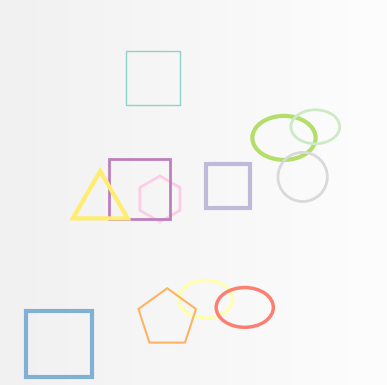[{"shape": "square", "thickness": 1, "radius": 0.35, "center": [0.396, 0.798]}, {"shape": "oval", "thickness": 2.5, "radius": 0.35, "center": [0.531, 0.223]}, {"shape": "square", "thickness": 3, "radius": 0.29, "center": [0.589, 0.516]}, {"shape": "oval", "thickness": 2.5, "radius": 0.37, "center": [0.632, 0.201]}, {"shape": "square", "thickness": 3, "radius": 0.43, "center": [0.152, 0.107]}, {"shape": "pentagon", "thickness": 1.5, "radius": 0.39, "center": [0.432, 0.173]}, {"shape": "oval", "thickness": 3, "radius": 0.41, "center": [0.733, 0.642]}, {"shape": "hexagon", "thickness": 2, "radius": 0.3, "center": [0.413, 0.483]}, {"shape": "circle", "thickness": 2, "radius": 0.32, "center": [0.781, 0.54]}, {"shape": "square", "thickness": 2, "radius": 0.39, "center": [0.361, 0.509]}, {"shape": "oval", "thickness": 2, "radius": 0.31, "center": [0.814, 0.671]}, {"shape": "triangle", "thickness": 3, "radius": 0.41, "center": [0.259, 0.474]}]